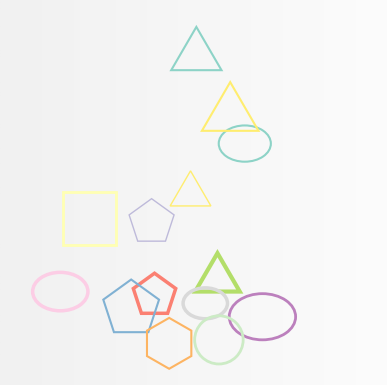[{"shape": "triangle", "thickness": 1.5, "radius": 0.37, "center": [0.507, 0.855]}, {"shape": "oval", "thickness": 1.5, "radius": 0.34, "center": [0.632, 0.627]}, {"shape": "square", "thickness": 2, "radius": 0.34, "center": [0.231, 0.432]}, {"shape": "pentagon", "thickness": 1, "radius": 0.3, "center": [0.391, 0.423]}, {"shape": "pentagon", "thickness": 2.5, "radius": 0.29, "center": [0.399, 0.233]}, {"shape": "pentagon", "thickness": 1.5, "radius": 0.38, "center": [0.338, 0.198]}, {"shape": "hexagon", "thickness": 1.5, "radius": 0.33, "center": [0.437, 0.108]}, {"shape": "triangle", "thickness": 3, "radius": 0.33, "center": [0.561, 0.276]}, {"shape": "oval", "thickness": 2.5, "radius": 0.36, "center": [0.156, 0.243]}, {"shape": "oval", "thickness": 2.5, "radius": 0.29, "center": [0.53, 0.212]}, {"shape": "oval", "thickness": 2, "radius": 0.43, "center": [0.677, 0.177]}, {"shape": "circle", "thickness": 2, "radius": 0.31, "center": [0.565, 0.117]}, {"shape": "triangle", "thickness": 1, "radius": 0.3, "center": [0.492, 0.495]}, {"shape": "triangle", "thickness": 1.5, "radius": 0.42, "center": [0.594, 0.702]}]